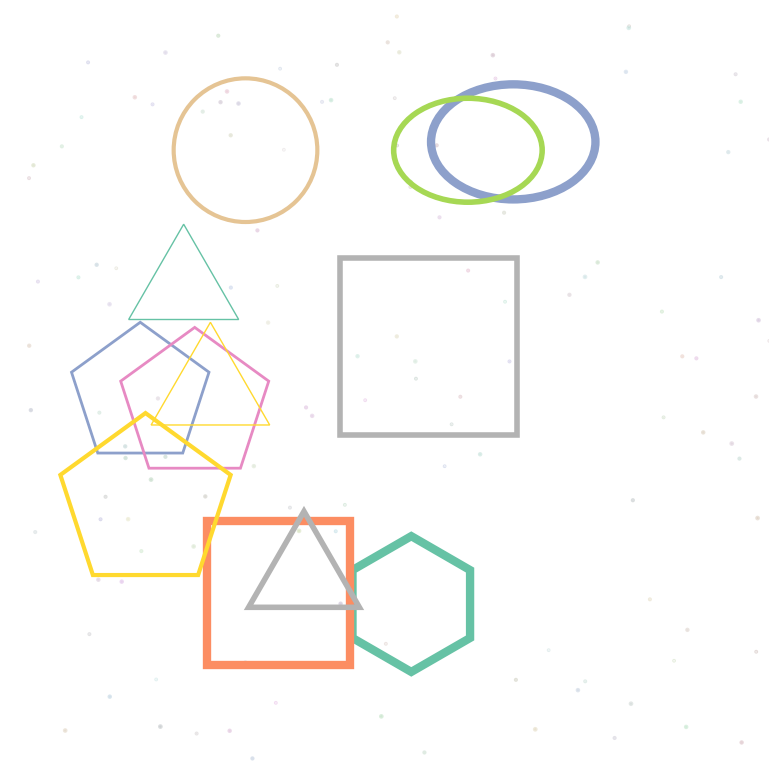[{"shape": "triangle", "thickness": 0.5, "radius": 0.41, "center": [0.239, 0.626]}, {"shape": "hexagon", "thickness": 3, "radius": 0.44, "center": [0.534, 0.216]}, {"shape": "square", "thickness": 3, "radius": 0.47, "center": [0.362, 0.23]}, {"shape": "oval", "thickness": 3, "radius": 0.53, "center": [0.667, 0.816]}, {"shape": "pentagon", "thickness": 1, "radius": 0.47, "center": [0.182, 0.488]}, {"shape": "pentagon", "thickness": 1, "radius": 0.51, "center": [0.253, 0.474]}, {"shape": "oval", "thickness": 2, "radius": 0.48, "center": [0.608, 0.805]}, {"shape": "triangle", "thickness": 0.5, "radius": 0.44, "center": [0.273, 0.493]}, {"shape": "pentagon", "thickness": 1.5, "radius": 0.58, "center": [0.189, 0.347]}, {"shape": "circle", "thickness": 1.5, "radius": 0.47, "center": [0.319, 0.805]}, {"shape": "square", "thickness": 2, "radius": 0.57, "center": [0.557, 0.55]}, {"shape": "triangle", "thickness": 2, "radius": 0.42, "center": [0.395, 0.253]}]